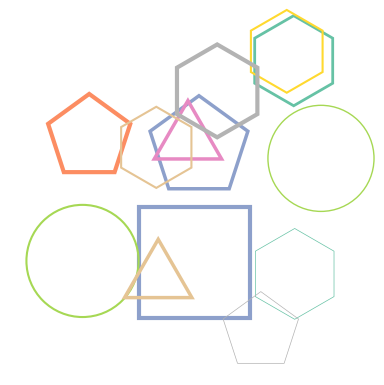[{"shape": "hexagon", "thickness": 2, "radius": 0.58, "center": [0.763, 0.842]}, {"shape": "hexagon", "thickness": 0.5, "radius": 0.59, "center": [0.765, 0.289]}, {"shape": "pentagon", "thickness": 3, "radius": 0.56, "center": [0.232, 0.644]}, {"shape": "pentagon", "thickness": 2.5, "radius": 0.67, "center": [0.517, 0.618]}, {"shape": "square", "thickness": 3, "radius": 0.72, "center": [0.505, 0.317]}, {"shape": "triangle", "thickness": 2.5, "radius": 0.5, "center": [0.488, 0.638]}, {"shape": "circle", "thickness": 1, "radius": 0.69, "center": [0.834, 0.589]}, {"shape": "circle", "thickness": 1.5, "radius": 0.73, "center": [0.214, 0.322]}, {"shape": "hexagon", "thickness": 1.5, "radius": 0.54, "center": [0.745, 0.867]}, {"shape": "hexagon", "thickness": 1.5, "radius": 0.53, "center": [0.406, 0.617]}, {"shape": "triangle", "thickness": 2.5, "radius": 0.5, "center": [0.411, 0.277]}, {"shape": "hexagon", "thickness": 3, "radius": 0.6, "center": [0.564, 0.764]}, {"shape": "pentagon", "thickness": 0.5, "radius": 0.51, "center": [0.677, 0.14]}]